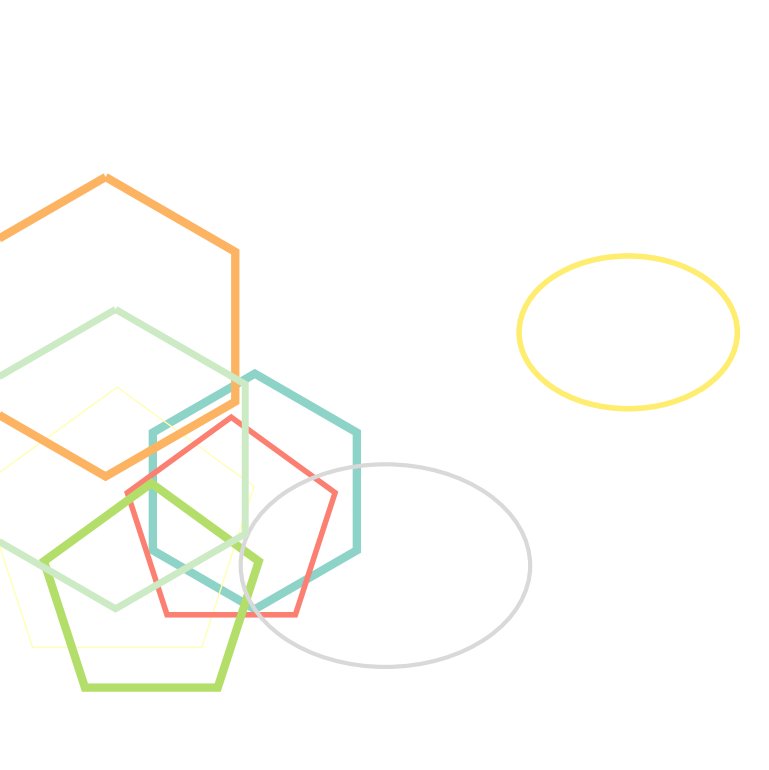[{"shape": "hexagon", "thickness": 3, "radius": 0.76, "center": [0.331, 0.362]}, {"shape": "pentagon", "thickness": 0.5, "radius": 0.93, "center": [0.152, 0.31]}, {"shape": "pentagon", "thickness": 2, "radius": 0.71, "center": [0.3, 0.316]}, {"shape": "hexagon", "thickness": 3, "radius": 0.97, "center": [0.137, 0.576]}, {"shape": "pentagon", "thickness": 3, "radius": 0.73, "center": [0.197, 0.226]}, {"shape": "oval", "thickness": 1.5, "radius": 0.94, "center": [0.501, 0.265]}, {"shape": "hexagon", "thickness": 2.5, "radius": 0.97, "center": [0.15, 0.404]}, {"shape": "oval", "thickness": 2, "radius": 0.71, "center": [0.816, 0.568]}]